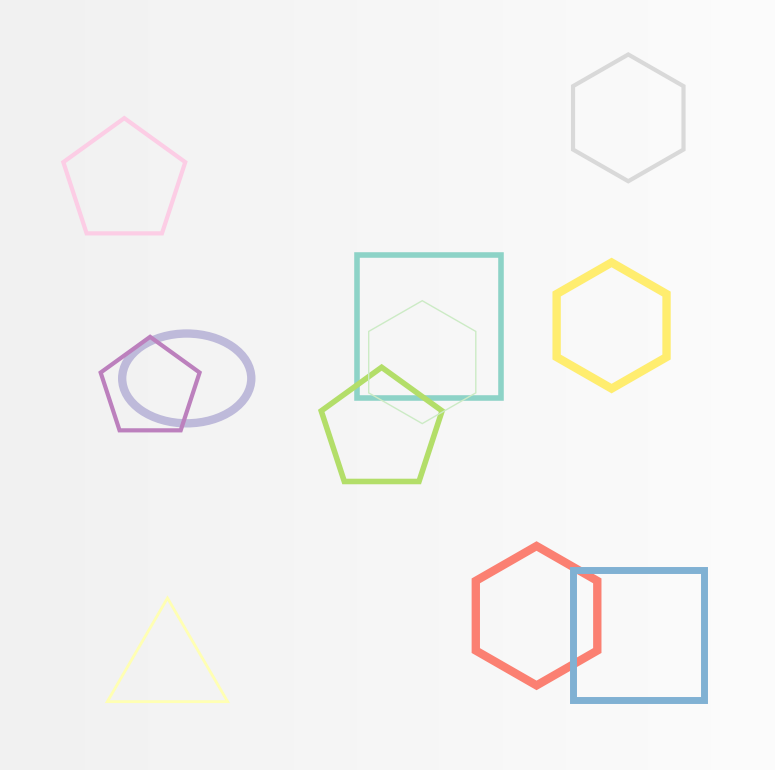[{"shape": "square", "thickness": 2, "radius": 0.46, "center": [0.554, 0.576]}, {"shape": "triangle", "thickness": 1, "radius": 0.45, "center": [0.216, 0.134]}, {"shape": "oval", "thickness": 3, "radius": 0.42, "center": [0.241, 0.509]}, {"shape": "hexagon", "thickness": 3, "radius": 0.45, "center": [0.692, 0.2]}, {"shape": "square", "thickness": 2.5, "radius": 0.42, "center": [0.824, 0.175]}, {"shape": "pentagon", "thickness": 2, "radius": 0.41, "center": [0.492, 0.441]}, {"shape": "pentagon", "thickness": 1.5, "radius": 0.41, "center": [0.16, 0.764]}, {"shape": "hexagon", "thickness": 1.5, "radius": 0.41, "center": [0.811, 0.847]}, {"shape": "pentagon", "thickness": 1.5, "radius": 0.34, "center": [0.194, 0.495]}, {"shape": "hexagon", "thickness": 0.5, "radius": 0.4, "center": [0.545, 0.53]}, {"shape": "hexagon", "thickness": 3, "radius": 0.41, "center": [0.789, 0.577]}]